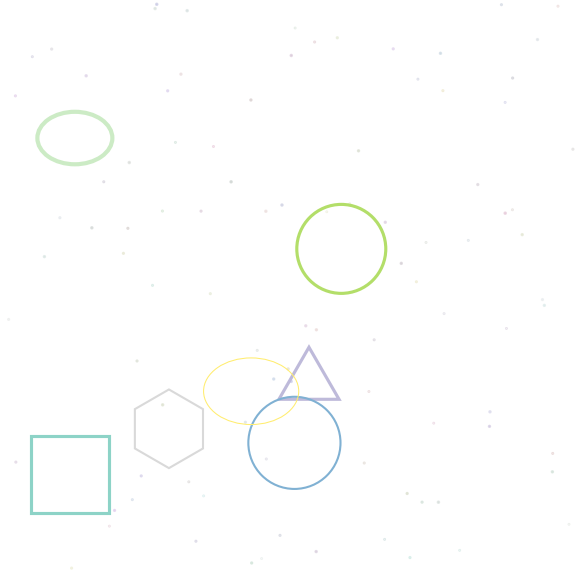[{"shape": "square", "thickness": 1.5, "radius": 0.34, "center": [0.121, 0.177]}, {"shape": "triangle", "thickness": 1.5, "radius": 0.3, "center": [0.535, 0.338]}, {"shape": "circle", "thickness": 1, "radius": 0.4, "center": [0.51, 0.232]}, {"shape": "circle", "thickness": 1.5, "radius": 0.39, "center": [0.591, 0.568]}, {"shape": "hexagon", "thickness": 1, "radius": 0.34, "center": [0.293, 0.257]}, {"shape": "oval", "thickness": 2, "radius": 0.32, "center": [0.13, 0.76]}, {"shape": "oval", "thickness": 0.5, "radius": 0.41, "center": [0.435, 0.322]}]